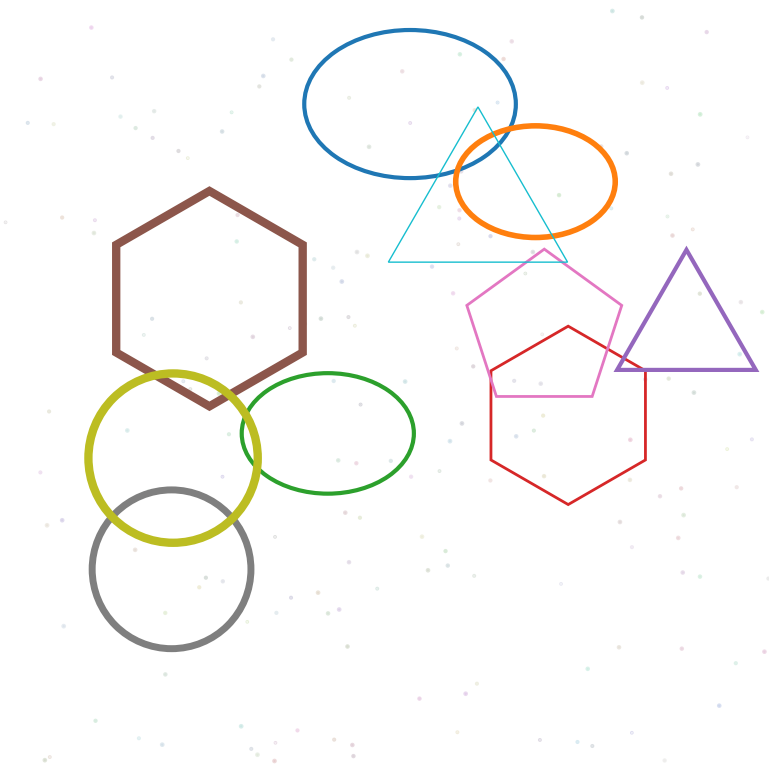[{"shape": "oval", "thickness": 1.5, "radius": 0.69, "center": [0.533, 0.865]}, {"shape": "oval", "thickness": 2, "radius": 0.52, "center": [0.695, 0.764]}, {"shape": "oval", "thickness": 1.5, "radius": 0.56, "center": [0.426, 0.437]}, {"shape": "hexagon", "thickness": 1, "radius": 0.58, "center": [0.738, 0.461]}, {"shape": "triangle", "thickness": 1.5, "radius": 0.52, "center": [0.891, 0.572]}, {"shape": "hexagon", "thickness": 3, "radius": 0.7, "center": [0.272, 0.612]}, {"shape": "pentagon", "thickness": 1, "radius": 0.53, "center": [0.707, 0.571]}, {"shape": "circle", "thickness": 2.5, "radius": 0.52, "center": [0.223, 0.261]}, {"shape": "circle", "thickness": 3, "radius": 0.55, "center": [0.225, 0.405]}, {"shape": "triangle", "thickness": 0.5, "radius": 0.67, "center": [0.621, 0.727]}]